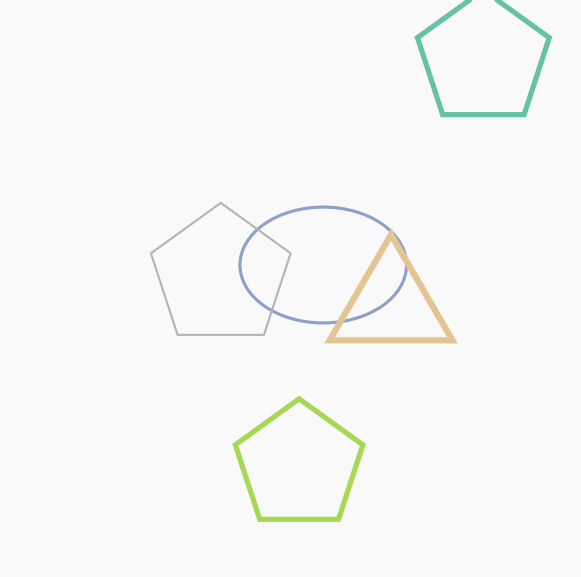[{"shape": "pentagon", "thickness": 2.5, "radius": 0.6, "center": [0.832, 0.897]}, {"shape": "oval", "thickness": 1.5, "radius": 0.72, "center": [0.556, 0.54]}, {"shape": "pentagon", "thickness": 2.5, "radius": 0.58, "center": [0.515, 0.193]}, {"shape": "triangle", "thickness": 3, "radius": 0.61, "center": [0.673, 0.471]}, {"shape": "pentagon", "thickness": 1, "radius": 0.63, "center": [0.38, 0.521]}]